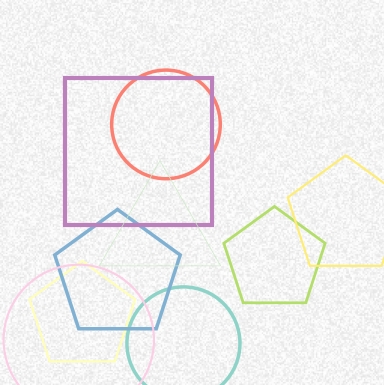[{"shape": "circle", "thickness": 2.5, "radius": 0.73, "center": [0.476, 0.108]}, {"shape": "pentagon", "thickness": 1.5, "radius": 0.72, "center": [0.214, 0.178]}, {"shape": "circle", "thickness": 2.5, "radius": 0.71, "center": [0.431, 0.677]}, {"shape": "pentagon", "thickness": 2.5, "radius": 0.86, "center": [0.305, 0.285]}, {"shape": "pentagon", "thickness": 2, "radius": 0.69, "center": [0.713, 0.325]}, {"shape": "circle", "thickness": 1.5, "radius": 0.98, "center": [0.205, 0.117]}, {"shape": "square", "thickness": 3, "radius": 0.95, "center": [0.361, 0.607]}, {"shape": "triangle", "thickness": 0.5, "radius": 0.91, "center": [0.416, 0.4]}, {"shape": "pentagon", "thickness": 1.5, "radius": 0.79, "center": [0.898, 0.438]}]